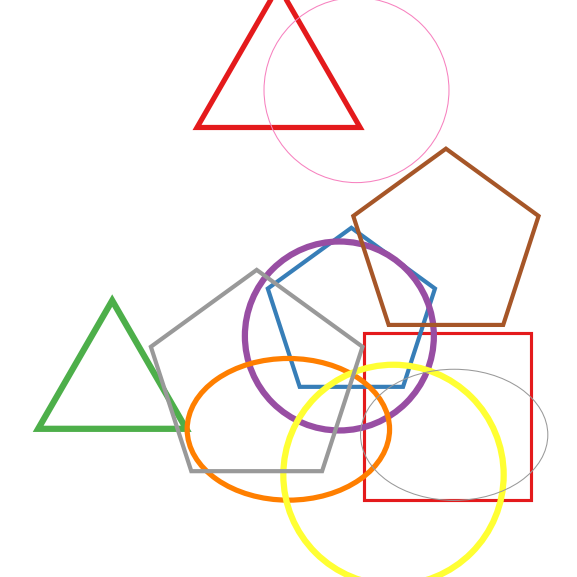[{"shape": "square", "thickness": 1.5, "radius": 0.72, "center": [0.775, 0.278]}, {"shape": "triangle", "thickness": 2.5, "radius": 0.82, "center": [0.482, 0.86]}, {"shape": "pentagon", "thickness": 2, "radius": 0.76, "center": [0.608, 0.452]}, {"shape": "triangle", "thickness": 3, "radius": 0.74, "center": [0.194, 0.331]}, {"shape": "circle", "thickness": 3, "radius": 0.82, "center": [0.588, 0.417]}, {"shape": "oval", "thickness": 2.5, "radius": 0.88, "center": [0.499, 0.256]}, {"shape": "circle", "thickness": 3, "radius": 0.95, "center": [0.681, 0.177]}, {"shape": "pentagon", "thickness": 2, "radius": 0.84, "center": [0.772, 0.573]}, {"shape": "circle", "thickness": 0.5, "radius": 0.8, "center": [0.617, 0.843]}, {"shape": "oval", "thickness": 0.5, "radius": 0.81, "center": [0.786, 0.246]}, {"shape": "pentagon", "thickness": 2, "radius": 0.96, "center": [0.444, 0.339]}]